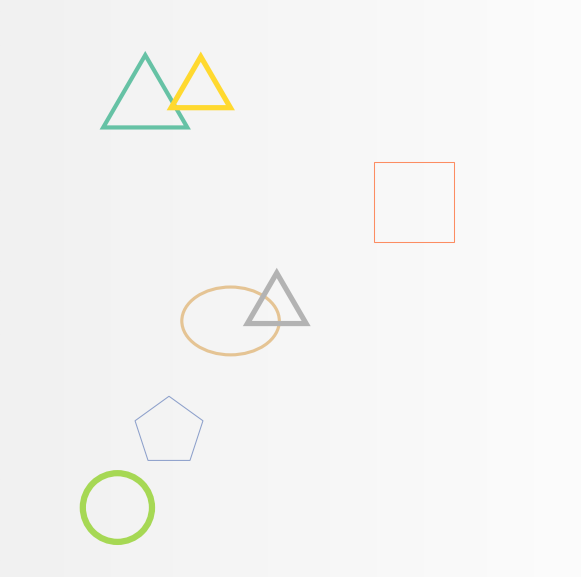[{"shape": "triangle", "thickness": 2, "radius": 0.42, "center": [0.25, 0.82]}, {"shape": "square", "thickness": 0.5, "radius": 0.35, "center": [0.712, 0.65]}, {"shape": "pentagon", "thickness": 0.5, "radius": 0.31, "center": [0.291, 0.252]}, {"shape": "circle", "thickness": 3, "radius": 0.3, "center": [0.202, 0.12]}, {"shape": "triangle", "thickness": 2.5, "radius": 0.29, "center": [0.345, 0.842]}, {"shape": "oval", "thickness": 1.5, "radius": 0.42, "center": [0.397, 0.443]}, {"shape": "triangle", "thickness": 2.5, "radius": 0.29, "center": [0.476, 0.468]}]